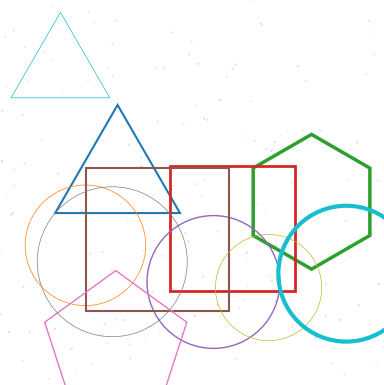[{"shape": "triangle", "thickness": 1.5, "radius": 0.94, "center": [0.305, 0.54]}, {"shape": "circle", "thickness": 0.5, "radius": 0.78, "center": [0.222, 0.363]}, {"shape": "hexagon", "thickness": 2.5, "radius": 0.87, "center": [0.809, 0.476]}, {"shape": "square", "thickness": 2, "radius": 0.81, "center": [0.603, 0.407]}, {"shape": "circle", "thickness": 1, "radius": 0.86, "center": [0.554, 0.268]}, {"shape": "square", "thickness": 1.5, "radius": 0.93, "center": [0.41, 0.377]}, {"shape": "pentagon", "thickness": 1, "radius": 0.97, "center": [0.301, 0.103]}, {"shape": "circle", "thickness": 0.5, "radius": 0.97, "center": [0.292, 0.32]}, {"shape": "circle", "thickness": 0.5, "radius": 0.69, "center": [0.698, 0.253]}, {"shape": "circle", "thickness": 3, "radius": 0.88, "center": [0.899, 0.289]}, {"shape": "triangle", "thickness": 0.5, "radius": 0.74, "center": [0.157, 0.82]}]